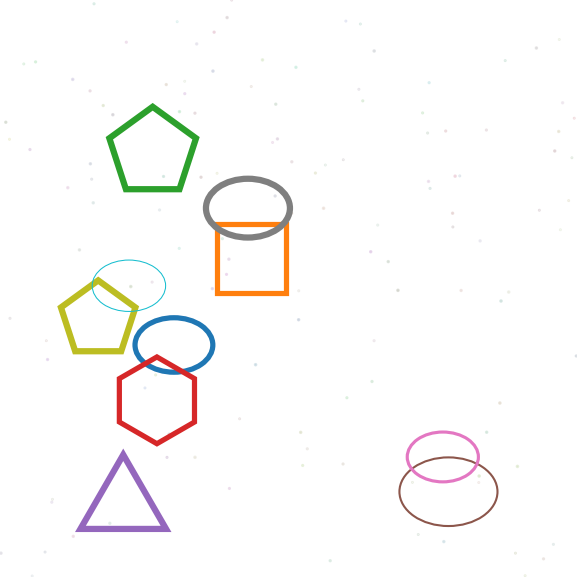[{"shape": "oval", "thickness": 2.5, "radius": 0.34, "center": [0.301, 0.402]}, {"shape": "square", "thickness": 2.5, "radius": 0.3, "center": [0.435, 0.552]}, {"shape": "pentagon", "thickness": 3, "radius": 0.39, "center": [0.264, 0.735]}, {"shape": "hexagon", "thickness": 2.5, "radius": 0.38, "center": [0.272, 0.306]}, {"shape": "triangle", "thickness": 3, "radius": 0.43, "center": [0.213, 0.126]}, {"shape": "oval", "thickness": 1, "radius": 0.42, "center": [0.777, 0.148]}, {"shape": "oval", "thickness": 1.5, "radius": 0.31, "center": [0.767, 0.208]}, {"shape": "oval", "thickness": 3, "radius": 0.36, "center": [0.429, 0.639]}, {"shape": "pentagon", "thickness": 3, "radius": 0.34, "center": [0.17, 0.446]}, {"shape": "oval", "thickness": 0.5, "radius": 0.32, "center": [0.223, 0.504]}]